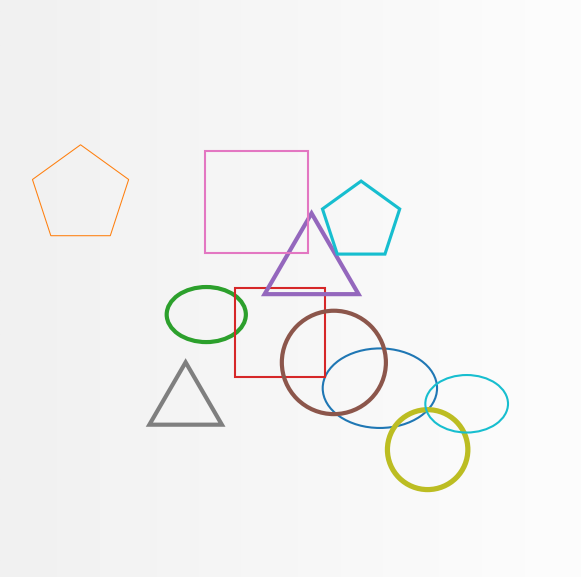[{"shape": "oval", "thickness": 1, "radius": 0.49, "center": [0.654, 0.327]}, {"shape": "pentagon", "thickness": 0.5, "radius": 0.44, "center": [0.139, 0.661]}, {"shape": "oval", "thickness": 2, "radius": 0.34, "center": [0.355, 0.454]}, {"shape": "square", "thickness": 1, "radius": 0.39, "center": [0.482, 0.423]}, {"shape": "triangle", "thickness": 2, "radius": 0.47, "center": [0.536, 0.536]}, {"shape": "circle", "thickness": 2, "radius": 0.45, "center": [0.574, 0.372]}, {"shape": "square", "thickness": 1, "radius": 0.44, "center": [0.441, 0.649]}, {"shape": "triangle", "thickness": 2, "radius": 0.36, "center": [0.319, 0.3]}, {"shape": "circle", "thickness": 2.5, "radius": 0.35, "center": [0.736, 0.221]}, {"shape": "oval", "thickness": 1, "radius": 0.36, "center": [0.803, 0.3]}, {"shape": "pentagon", "thickness": 1.5, "radius": 0.35, "center": [0.621, 0.616]}]